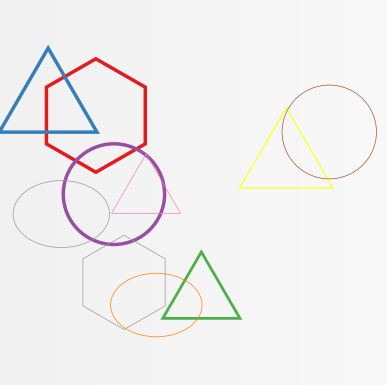[{"shape": "hexagon", "thickness": 2.5, "radius": 0.74, "center": [0.247, 0.7]}, {"shape": "triangle", "thickness": 2.5, "radius": 0.73, "center": [0.124, 0.73]}, {"shape": "triangle", "thickness": 2, "radius": 0.57, "center": [0.52, 0.231]}, {"shape": "circle", "thickness": 2.5, "radius": 0.65, "center": [0.294, 0.496]}, {"shape": "oval", "thickness": 0.5, "radius": 0.59, "center": [0.403, 0.208]}, {"shape": "triangle", "thickness": 1, "radius": 0.69, "center": [0.739, 0.581]}, {"shape": "circle", "thickness": 0.5, "radius": 0.61, "center": [0.85, 0.657]}, {"shape": "triangle", "thickness": 0.5, "radius": 0.52, "center": [0.377, 0.497]}, {"shape": "hexagon", "thickness": 0.5, "radius": 0.61, "center": [0.32, 0.267]}, {"shape": "oval", "thickness": 0.5, "radius": 0.62, "center": [0.158, 0.444]}]